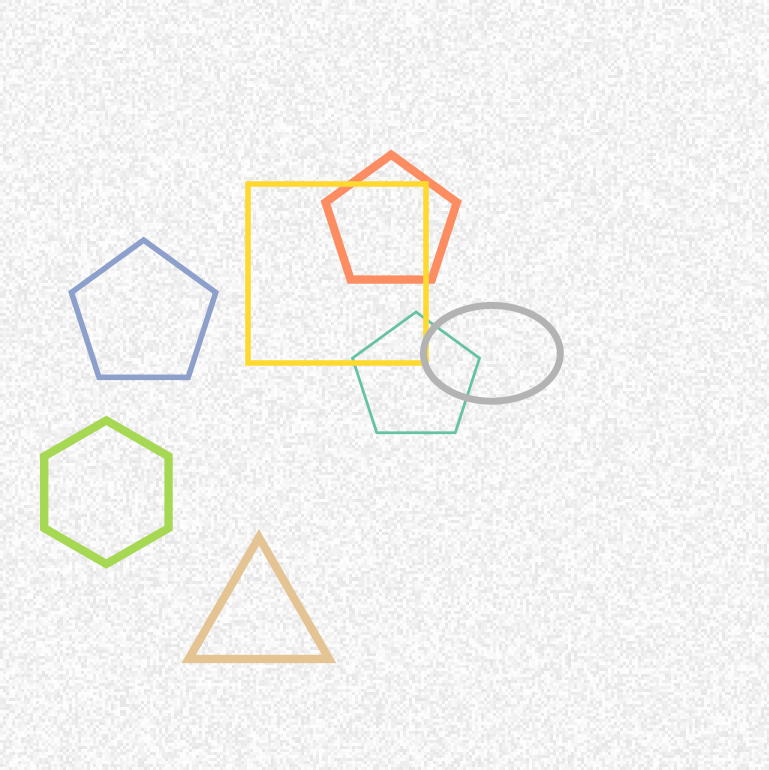[{"shape": "pentagon", "thickness": 1, "radius": 0.43, "center": [0.54, 0.508]}, {"shape": "pentagon", "thickness": 3, "radius": 0.45, "center": [0.508, 0.709]}, {"shape": "pentagon", "thickness": 2, "radius": 0.49, "center": [0.186, 0.59]}, {"shape": "hexagon", "thickness": 3, "radius": 0.47, "center": [0.138, 0.361]}, {"shape": "square", "thickness": 2, "radius": 0.58, "center": [0.438, 0.645]}, {"shape": "triangle", "thickness": 3, "radius": 0.53, "center": [0.336, 0.197]}, {"shape": "oval", "thickness": 2.5, "radius": 0.44, "center": [0.639, 0.541]}]